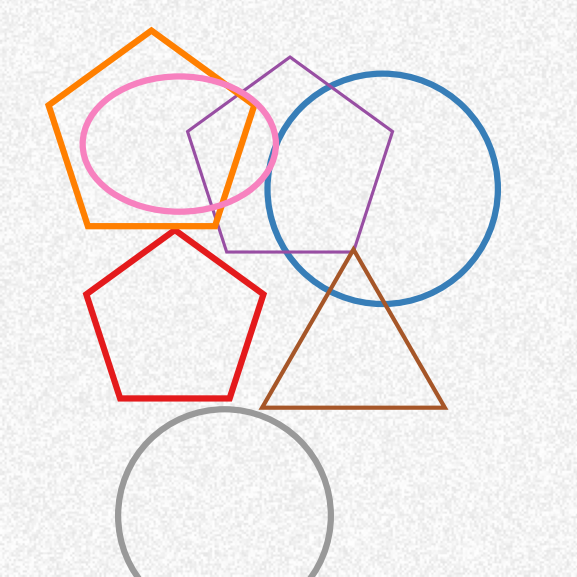[{"shape": "pentagon", "thickness": 3, "radius": 0.81, "center": [0.303, 0.44]}, {"shape": "circle", "thickness": 3, "radius": 1.0, "center": [0.663, 0.672]}, {"shape": "pentagon", "thickness": 1.5, "radius": 0.93, "center": [0.502, 0.714]}, {"shape": "pentagon", "thickness": 3, "radius": 0.94, "center": [0.262, 0.759]}, {"shape": "triangle", "thickness": 2, "radius": 0.91, "center": [0.612, 0.385]}, {"shape": "oval", "thickness": 3, "radius": 0.84, "center": [0.31, 0.75]}, {"shape": "circle", "thickness": 3, "radius": 0.92, "center": [0.389, 0.106]}]